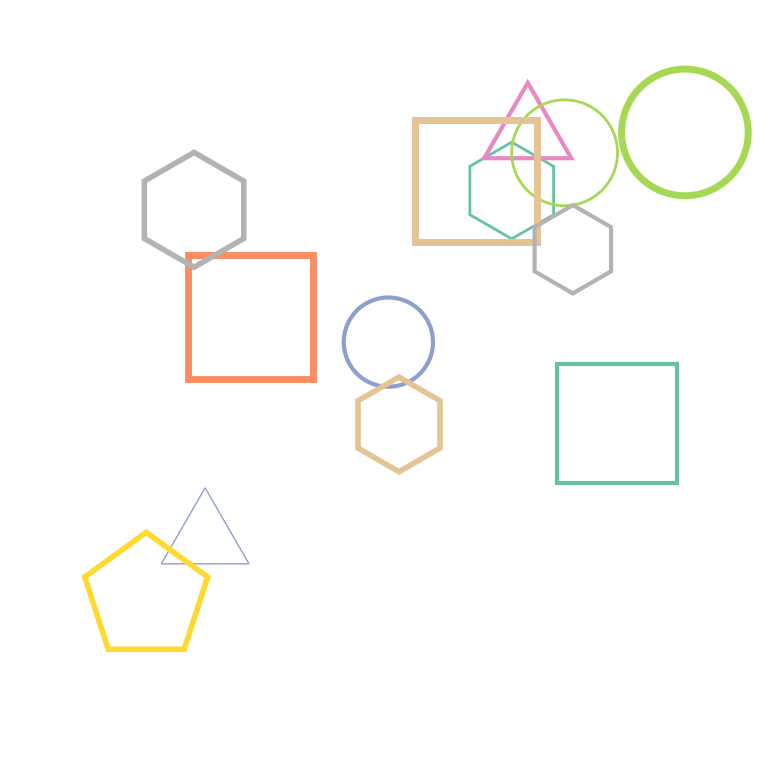[{"shape": "square", "thickness": 1.5, "radius": 0.39, "center": [0.801, 0.45]}, {"shape": "hexagon", "thickness": 1, "radius": 0.31, "center": [0.665, 0.753]}, {"shape": "square", "thickness": 2.5, "radius": 0.4, "center": [0.325, 0.588]}, {"shape": "triangle", "thickness": 0.5, "radius": 0.33, "center": [0.266, 0.301]}, {"shape": "circle", "thickness": 1.5, "radius": 0.29, "center": [0.504, 0.556]}, {"shape": "triangle", "thickness": 1.5, "radius": 0.33, "center": [0.685, 0.827]}, {"shape": "circle", "thickness": 1, "radius": 0.34, "center": [0.733, 0.802]}, {"shape": "circle", "thickness": 2.5, "radius": 0.41, "center": [0.889, 0.828]}, {"shape": "pentagon", "thickness": 2, "radius": 0.42, "center": [0.19, 0.225]}, {"shape": "square", "thickness": 2.5, "radius": 0.39, "center": [0.618, 0.765]}, {"shape": "hexagon", "thickness": 2, "radius": 0.31, "center": [0.518, 0.449]}, {"shape": "hexagon", "thickness": 1.5, "radius": 0.29, "center": [0.744, 0.676]}, {"shape": "hexagon", "thickness": 2, "radius": 0.37, "center": [0.252, 0.728]}]